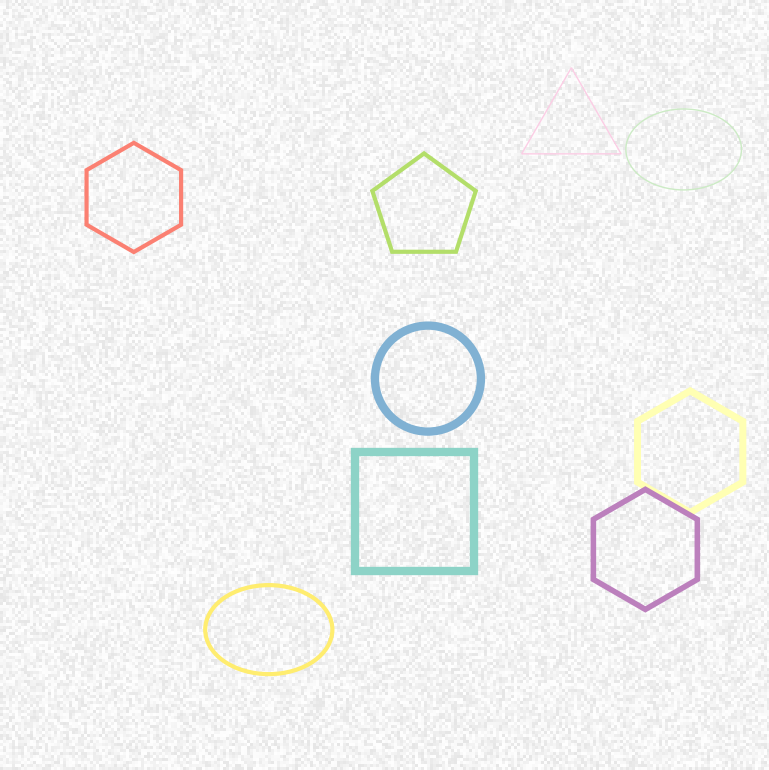[{"shape": "square", "thickness": 3, "radius": 0.39, "center": [0.539, 0.336]}, {"shape": "hexagon", "thickness": 2.5, "radius": 0.39, "center": [0.896, 0.413]}, {"shape": "hexagon", "thickness": 1.5, "radius": 0.35, "center": [0.174, 0.744]}, {"shape": "circle", "thickness": 3, "radius": 0.34, "center": [0.556, 0.508]}, {"shape": "pentagon", "thickness": 1.5, "radius": 0.35, "center": [0.551, 0.73]}, {"shape": "triangle", "thickness": 0.5, "radius": 0.37, "center": [0.742, 0.837]}, {"shape": "hexagon", "thickness": 2, "radius": 0.39, "center": [0.838, 0.286]}, {"shape": "oval", "thickness": 0.5, "radius": 0.38, "center": [0.888, 0.806]}, {"shape": "oval", "thickness": 1.5, "radius": 0.41, "center": [0.349, 0.182]}]